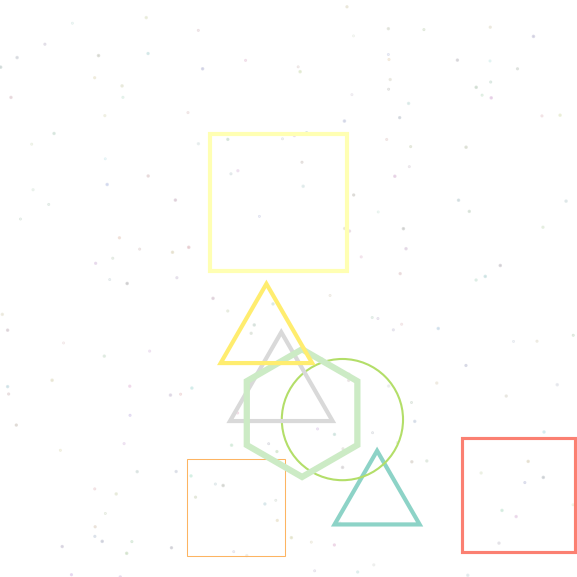[{"shape": "triangle", "thickness": 2, "radius": 0.43, "center": [0.653, 0.134]}, {"shape": "square", "thickness": 2, "radius": 0.59, "center": [0.483, 0.648]}, {"shape": "square", "thickness": 1.5, "radius": 0.49, "center": [0.898, 0.142]}, {"shape": "square", "thickness": 0.5, "radius": 0.42, "center": [0.409, 0.12]}, {"shape": "circle", "thickness": 1, "radius": 0.52, "center": [0.593, 0.273]}, {"shape": "triangle", "thickness": 2, "radius": 0.51, "center": [0.487, 0.321]}, {"shape": "hexagon", "thickness": 3, "radius": 0.55, "center": [0.523, 0.284]}, {"shape": "triangle", "thickness": 2, "radius": 0.46, "center": [0.461, 0.416]}]